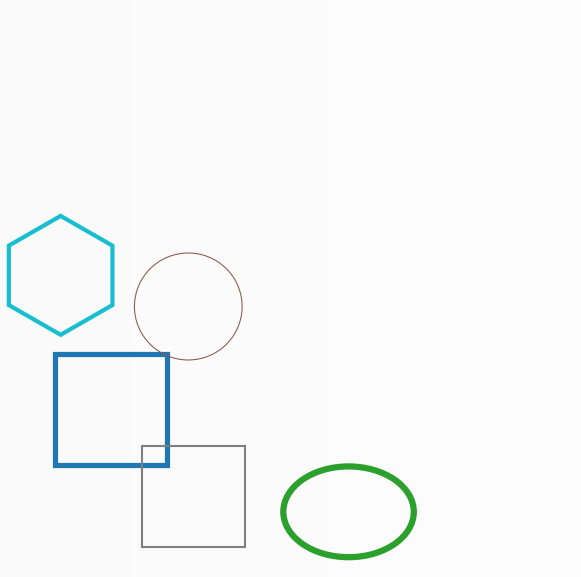[{"shape": "square", "thickness": 2.5, "radius": 0.48, "center": [0.191, 0.29]}, {"shape": "oval", "thickness": 3, "radius": 0.56, "center": [0.6, 0.113]}, {"shape": "circle", "thickness": 0.5, "radius": 0.46, "center": [0.324, 0.468]}, {"shape": "square", "thickness": 1, "radius": 0.44, "center": [0.333, 0.139]}, {"shape": "hexagon", "thickness": 2, "radius": 0.51, "center": [0.104, 0.522]}]